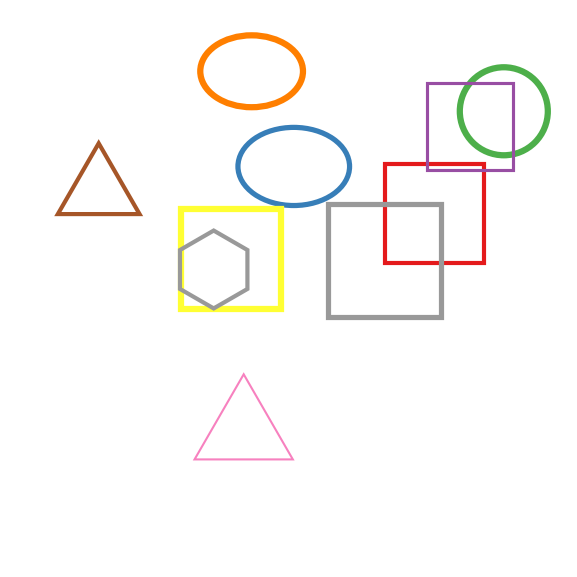[{"shape": "square", "thickness": 2, "radius": 0.43, "center": [0.753, 0.63]}, {"shape": "oval", "thickness": 2.5, "radius": 0.48, "center": [0.509, 0.711]}, {"shape": "circle", "thickness": 3, "radius": 0.38, "center": [0.872, 0.806]}, {"shape": "square", "thickness": 1.5, "radius": 0.37, "center": [0.814, 0.78]}, {"shape": "oval", "thickness": 3, "radius": 0.44, "center": [0.436, 0.876]}, {"shape": "square", "thickness": 3, "radius": 0.43, "center": [0.4, 0.55]}, {"shape": "triangle", "thickness": 2, "radius": 0.41, "center": [0.171, 0.669]}, {"shape": "triangle", "thickness": 1, "radius": 0.49, "center": [0.422, 0.253]}, {"shape": "hexagon", "thickness": 2, "radius": 0.34, "center": [0.37, 0.532]}, {"shape": "square", "thickness": 2.5, "radius": 0.49, "center": [0.666, 0.548]}]